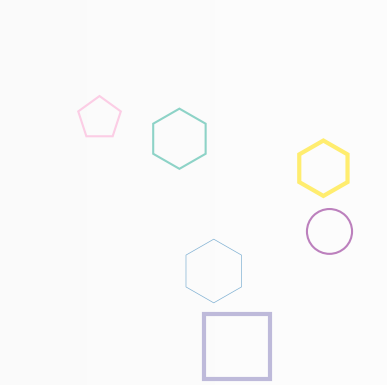[{"shape": "hexagon", "thickness": 1.5, "radius": 0.39, "center": [0.463, 0.64]}, {"shape": "square", "thickness": 3, "radius": 0.43, "center": [0.611, 0.1]}, {"shape": "hexagon", "thickness": 0.5, "radius": 0.41, "center": [0.552, 0.296]}, {"shape": "pentagon", "thickness": 1.5, "radius": 0.29, "center": [0.257, 0.693]}, {"shape": "circle", "thickness": 1.5, "radius": 0.29, "center": [0.85, 0.399]}, {"shape": "hexagon", "thickness": 3, "radius": 0.36, "center": [0.835, 0.563]}]